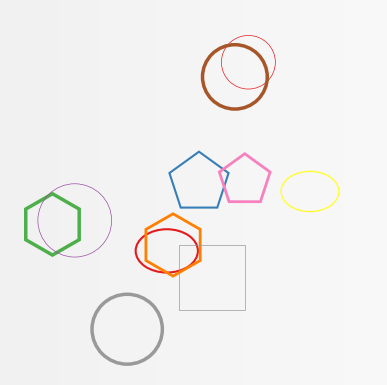[{"shape": "circle", "thickness": 0.5, "radius": 0.35, "center": [0.641, 0.838]}, {"shape": "oval", "thickness": 1.5, "radius": 0.4, "center": [0.43, 0.348]}, {"shape": "pentagon", "thickness": 1.5, "radius": 0.4, "center": [0.514, 0.526]}, {"shape": "hexagon", "thickness": 2.5, "radius": 0.4, "center": [0.135, 0.417]}, {"shape": "circle", "thickness": 0.5, "radius": 0.48, "center": [0.193, 0.428]}, {"shape": "hexagon", "thickness": 2, "radius": 0.4, "center": [0.447, 0.364]}, {"shape": "oval", "thickness": 1, "radius": 0.37, "center": [0.8, 0.503]}, {"shape": "circle", "thickness": 2.5, "radius": 0.42, "center": [0.606, 0.8]}, {"shape": "pentagon", "thickness": 2, "radius": 0.34, "center": [0.632, 0.532]}, {"shape": "square", "thickness": 0.5, "radius": 0.42, "center": [0.547, 0.28]}, {"shape": "circle", "thickness": 2.5, "radius": 0.45, "center": [0.328, 0.145]}]